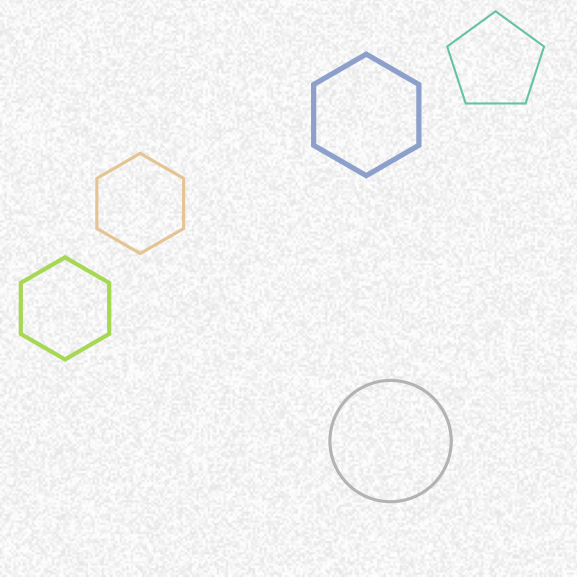[{"shape": "pentagon", "thickness": 1, "radius": 0.44, "center": [0.858, 0.891]}, {"shape": "hexagon", "thickness": 2.5, "radius": 0.53, "center": [0.634, 0.8]}, {"shape": "hexagon", "thickness": 2, "radius": 0.44, "center": [0.113, 0.465]}, {"shape": "hexagon", "thickness": 1.5, "radius": 0.43, "center": [0.243, 0.647]}, {"shape": "circle", "thickness": 1.5, "radius": 0.53, "center": [0.676, 0.235]}]